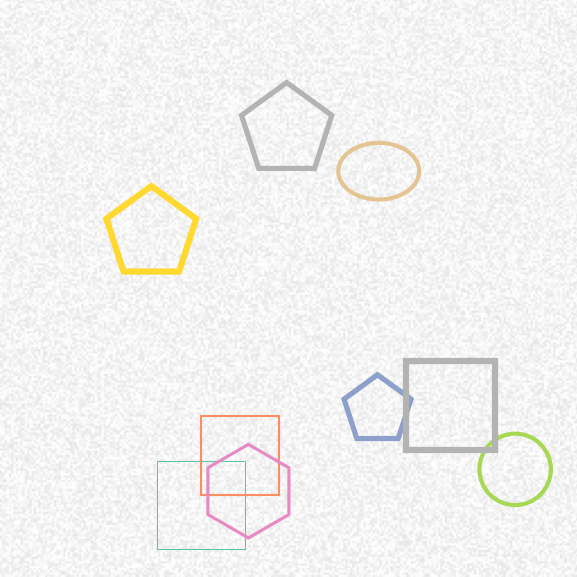[{"shape": "square", "thickness": 0.5, "radius": 0.38, "center": [0.348, 0.125]}, {"shape": "square", "thickness": 1, "radius": 0.34, "center": [0.416, 0.21]}, {"shape": "pentagon", "thickness": 2.5, "radius": 0.31, "center": [0.654, 0.289]}, {"shape": "hexagon", "thickness": 1.5, "radius": 0.4, "center": [0.43, 0.149]}, {"shape": "circle", "thickness": 2, "radius": 0.31, "center": [0.892, 0.186]}, {"shape": "pentagon", "thickness": 3, "radius": 0.41, "center": [0.262, 0.595]}, {"shape": "oval", "thickness": 2, "radius": 0.35, "center": [0.656, 0.703]}, {"shape": "square", "thickness": 3, "radius": 0.39, "center": [0.78, 0.296]}, {"shape": "pentagon", "thickness": 2.5, "radius": 0.41, "center": [0.496, 0.774]}]